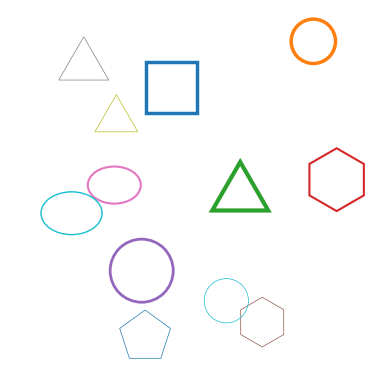[{"shape": "square", "thickness": 2.5, "radius": 0.33, "center": [0.446, 0.772]}, {"shape": "pentagon", "thickness": 0.5, "radius": 0.35, "center": [0.377, 0.125]}, {"shape": "circle", "thickness": 2.5, "radius": 0.29, "center": [0.814, 0.893]}, {"shape": "triangle", "thickness": 3, "radius": 0.42, "center": [0.624, 0.495]}, {"shape": "hexagon", "thickness": 1.5, "radius": 0.41, "center": [0.874, 0.533]}, {"shape": "circle", "thickness": 2, "radius": 0.41, "center": [0.368, 0.297]}, {"shape": "hexagon", "thickness": 0.5, "radius": 0.32, "center": [0.681, 0.163]}, {"shape": "oval", "thickness": 1.5, "radius": 0.34, "center": [0.297, 0.519]}, {"shape": "triangle", "thickness": 0.5, "radius": 0.37, "center": [0.217, 0.83]}, {"shape": "triangle", "thickness": 0.5, "radius": 0.32, "center": [0.302, 0.69]}, {"shape": "circle", "thickness": 0.5, "radius": 0.29, "center": [0.588, 0.219]}, {"shape": "oval", "thickness": 1, "radius": 0.4, "center": [0.186, 0.446]}]